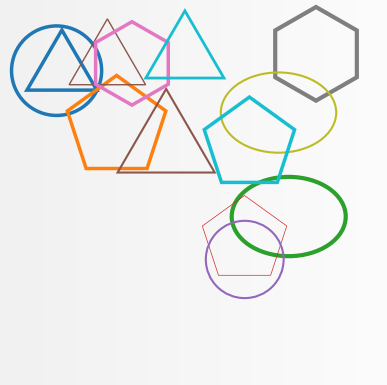[{"shape": "triangle", "thickness": 2.5, "radius": 0.52, "center": [0.16, 0.818]}, {"shape": "circle", "thickness": 2.5, "radius": 0.58, "center": [0.146, 0.816]}, {"shape": "pentagon", "thickness": 2.5, "radius": 0.67, "center": [0.301, 0.67]}, {"shape": "oval", "thickness": 3, "radius": 0.74, "center": [0.745, 0.438]}, {"shape": "pentagon", "thickness": 0.5, "radius": 0.57, "center": [0.631, 0.378]}, {"shape": "circle", "thickness": 1.5, "radius": 0.5, "center": [0.632, 0.326]}, {"shape": "triangle", "thickness": 1.5, "radius": 0.72, "center": [0.429, 0.624]}, {"shape": "triangle", "thickness": 1, "radius": 0.57, "center": [0.277, 0.837]}, {"shape": "hexagon", "thickness": 2.5, "radius": 0.54, "center": [0.34, 0.835]}, {"shape": "hexagon", "thickness": 3, "radius": 0.61, "center": [0.816, 0.86]}, {"shape": "oval", "thickness": 1.5, "radius": 0.74, "center": [0.719, 0.708]}, {"shape": "triangle", "thickness": 2, "radius": 0.58, "center": [0.477, 0.855]}, {"shape": "pentagon", "thickness": 2.5, "radius": 0.61, "center": [0.644, 0.625]}]